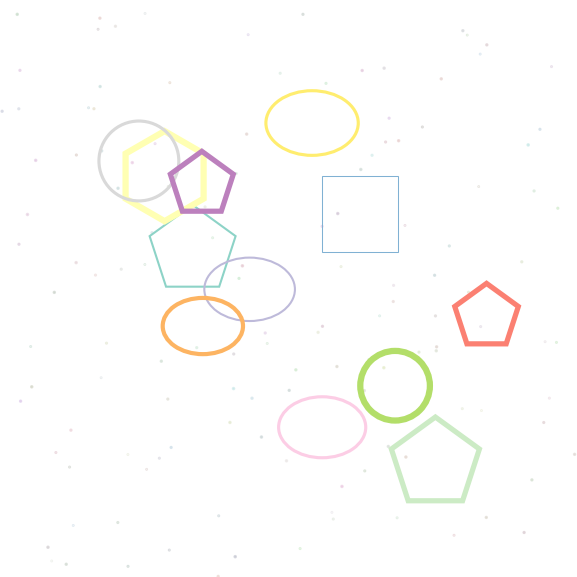[{"shape": "pentagon", "thickness": 1, "radius": 0.39, "center": [0.334, 0.566]}, {"shape": "hexagon", "thickness": 3, "radius": 0.39, "center": [0.285, 0.694]}, {"shape": "oval", "thickness": 1, "radius": 0.39, "center": [0.432, 0.498]}, {"shape": "pentagon", "thickness": 2.5, "radius": 0.29, "center": [0.843, 0.451]}, {"shape": "square", "thickness": 0.5, "radius": 0.33, "center": [0.624, 0.628]}, {"shape": "oval", "thickness": 2, "radius": 0.35, "center": [0.351, 0.435]}, {"shape": "circle", "thickness": 3, "radius": 0.3, "center": [0.684, 0.331]}, {"shape": "oval", "thickness": 1.5, "radius": 0.38, "center": [0.558, 0.259]}, {"shape": "circle", "thickness": 1.5, "radius": 0.35, "center": [0.24, 0.72]}, {"shape": "pentagon", "thickness": 2.5, "radius": 0.29, "center": [0.349, 0.68]}, {"shape": "pentagon", "thickness": 2.5, "radius": 0.4, "center": [0.754, 0.197]}, {"shape": "oval", "thickness": 1.5, "radius": 0.4, "center": [0.54, 0.786]}]